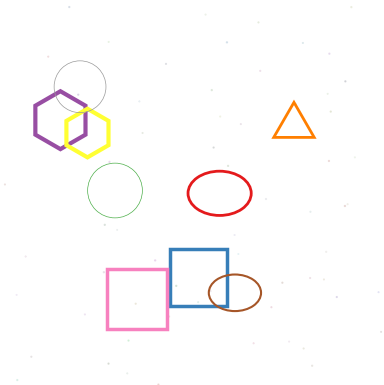[{"shape": "oval", "thickness": 2, "radius": 0.41, "center": [0.57, 0.498]}, {"shape": "square", "thickness": 2.5, "radius": 0.37, "center": [0.515, 0.278]}, {"shape": "circle", "thickness": 0.5, "radius": 0.36, "center": [0.299, 0.505]}, {"shape": "hexagon", "thickness": 3, "radius": 0.38, "center": [0.157, 0.688]}, {"shape": "triangle", "thickness": 2, "radius": 0.3, "center": [0.764, 0.673]}, {"shape": "hexagon", "thickness": 3, "radius": 0.32, "center": [0.227, 0.654]}, {"shape": "oval", "thickness": 1.5, "radius": 0.34, "center": [0.61, 0.239]}, {"shape": "square", "thickness": 2.5, "radius": 0.39, "center": [0.355, 0.224]}, {"shape": "circle", "thickness": 0.5, "radius": 0.34, "center": [0.208, 0.775]}]